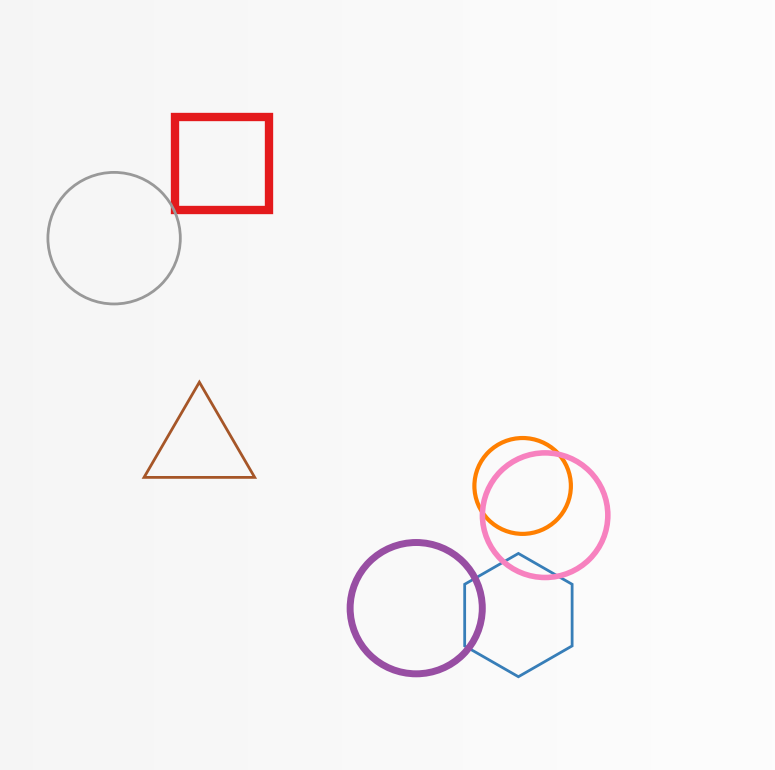[{"shape": "square", "thickness": 3, "radius": 0.3, "center": [0.287, 0.787]}, {"shape": "hexagon", "thickness": 1, "radius": 0.4, "center": [0.669, 0.201]}, {"shape": "circle", "thickness": 2.5, "radius": 0.43, "center": [0.537, 0.21]}, {"shape": "circle", "thickness": 1.5, "radius": 0.31, "center": [0.674, 0.369]}, {"shape": "triangle", "thickness": 1, "radius": 0.41, "center": [0.257, 0.421]}, {"shape": "circle", "thickness": 2, "radius": 0.4, "center": [0.703, 0.331]}, {"shape": "circle", "thickness": 1, "radius": 0.43, "center": [0.147, 0.691]}]